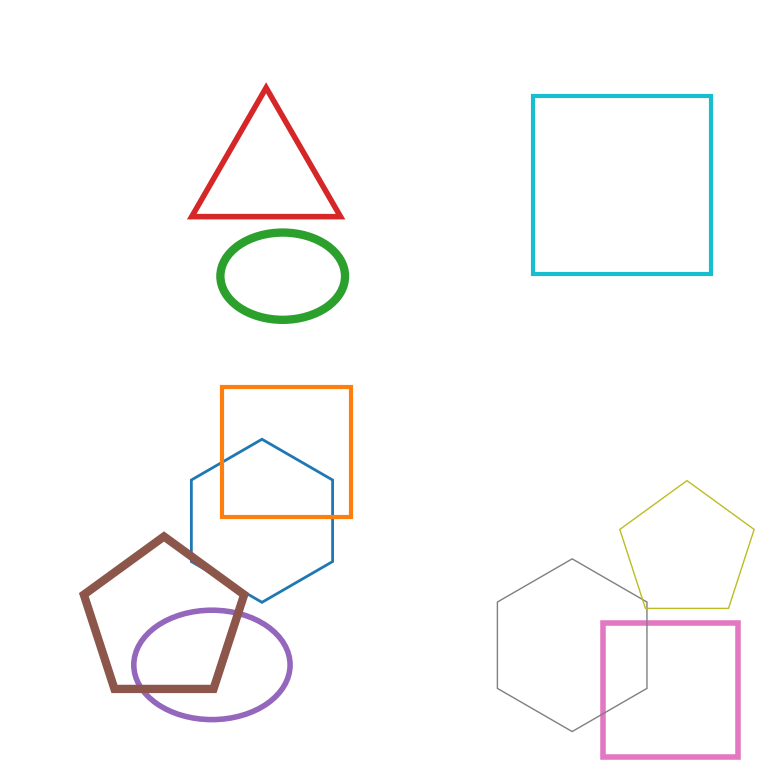[{"shape": "hexagon", "thickness": 1, "radius": 0.53, "center": [0.34, 0.324]}, {"shape": "square", "thickness": 1.5, "radius": 0.42, "center": [0.372, 0.413]}, {"shape": "oval", "thickness": 3, "radius": 0.4, "center": [0.367, 0.641]}, {"shape": "triangle", "thickness": 2, "radius": 0.56, "center": [0.346, 0.774]}, {"shape": "oval", "thickness": 2, "radius": 0.51, "center": [0.275, 0.136]}, {"shape": "pentagon", "thickness": 3, "radius": 0.55, "center": [0.213, 0.194]}, {"shape": "square", "thickness": 2, "radius": 0.44, "center": [0.871, 0.104]}, {"shape": "hexagon", "thickness": 0.5, "radius": 0.56, "center": [0.743, 0.162]}, {"shape": "pentagon", "thickness": 0.5, "radius": 0.46, "center": [0.892, 0.284]}, {"shape": "square", "thickness": 1.5, "radius": 0.58, "center": [0.808, 0.759]}]